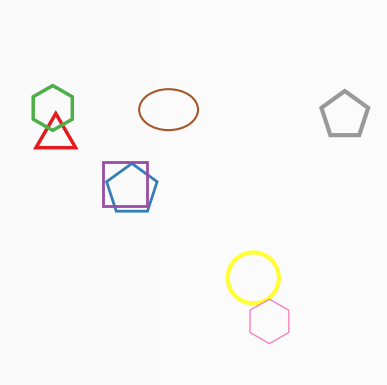[{"shape": "triangle", "thickness": 2.5, "radius": 0.3, "center": [0.144, 0.646]}, {"shape": "pentagon", "thickness": 2, "radius": 0.34, "center": [0.34, 0.507]}, {"shape": "hexagon", "thickness": 2.5, "radius": 0.29, "center": [0.136, 0.72]}, {"shape": "square", "thickness": 2, "radius": 0.29, "center": [0.322, 0.523]}, {"shape": "circle", "thickness": 3, "radius": 0.33, "center": [0.654, 0.278]}, {"shape": "oval", "thickness": 1.5, "radius": 0.38, "center": [0.435, 0.715]}, {"shape": "hexagon", "thickness": 1, "radius": 0.29, "center": [0.695, 0.165]}, {"shape": "pentagon", "thickness": 3, "radius": 0.32, "center": [0.89, 0.7]}]